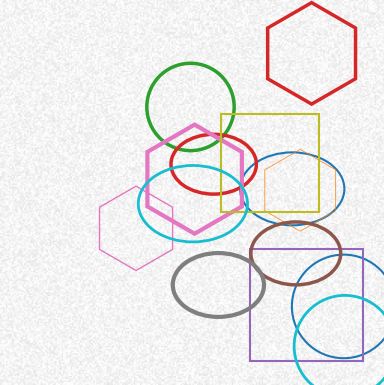[{"shape": "oval", "thickness": 1.5, "radius": 0.68, "center": [0.759, 0.509]}, {"shape": "circle", "thickness": 1.5, "radius": 0.67, "center": [0.893, 0.204]}, {"shape": "hexagon", "thickness": 0.5, "radius": 0.53, "center": [0.78, 0.506]}, {"shape": "circle", "thickness": 2.5, "radius": 0.57, "center": [0.495, 0.722]}, {"shape": "hexagon", "thickness": 2.5, "radius": 0.66, "center": [0.809, 0.861]}, {"shape": "oval", "thickness": 2.5, "radius": 0.55, "center": [0.555, 0.573]}, {"shape": "square", "thickness": 1.5, "radius": 0.73, "center": [0.796, 0.209]}, {"shape": "oval", "thickness": 2.5, "radius": 0.58, "center": [0.768, 0.342]}, {"shape": "hexagon", "thickness": 3, "radius": 0.71, "center": [0.506, 0.535]}, {"shape": "hexagon", "thickness": 1, "radius": 0.55, "center": [0.353, 0.407]}, {"shape": "oval", "thickness": 3, "radius": 0.59, "center": [0.567, 0.26]}, {"shape": "square", "thickness": 1.5, "radius": 0.64, "center": [0.701, 0.577]}, {"shape": "oval", "thickness": 2, "radius": 0.71, "center": [0.501, 0.471]}, {"shape": "circle", "thickness": 2, "radius": 0.66, "center": [0.896, 0.101]}]